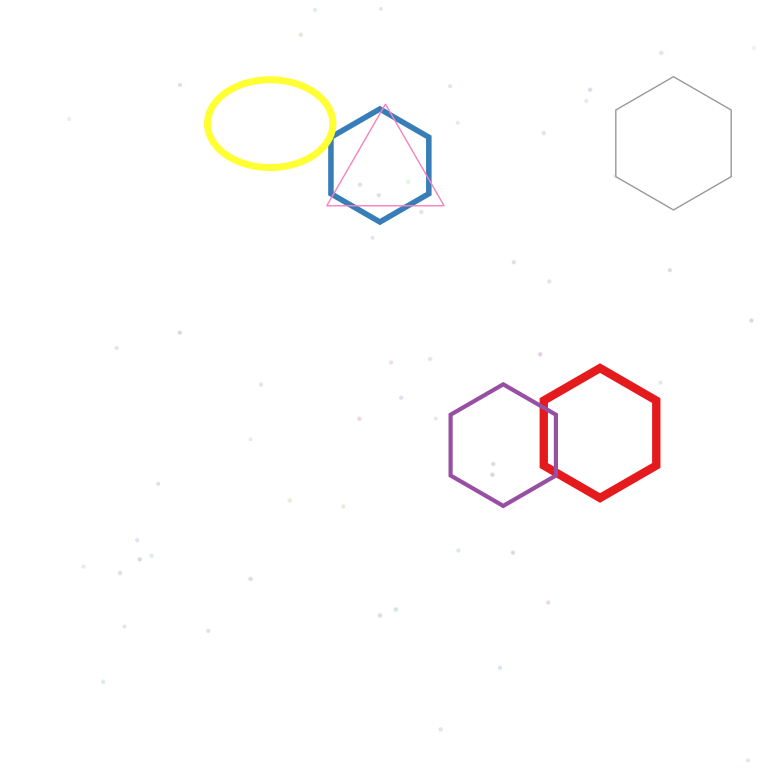[{"shape": "hexagon", "thickness": 3, "radius": 0.42, "center": [0.779, 0.438]}, {"shape": "hexagon", "thickness": 2, "radius": 0.37, "center": [0.493, 0.785]}, {"shape": "hexagon", "thickness": 1.5, "radius": 0.39, "center": [0.654, 0.422]}, {"shape": "oval", "thickness": 2.5, "radius": 0.41, "center": [0.351, 0.839]}, {"shape": "triangle", "thickness": 0.5, "radius": 0.44, "center": [0.501, 0.777]}, {"shape": "hexagon", "thickness": 0.5, "radius": 0.43, "center": [0.875, 0.814]}]